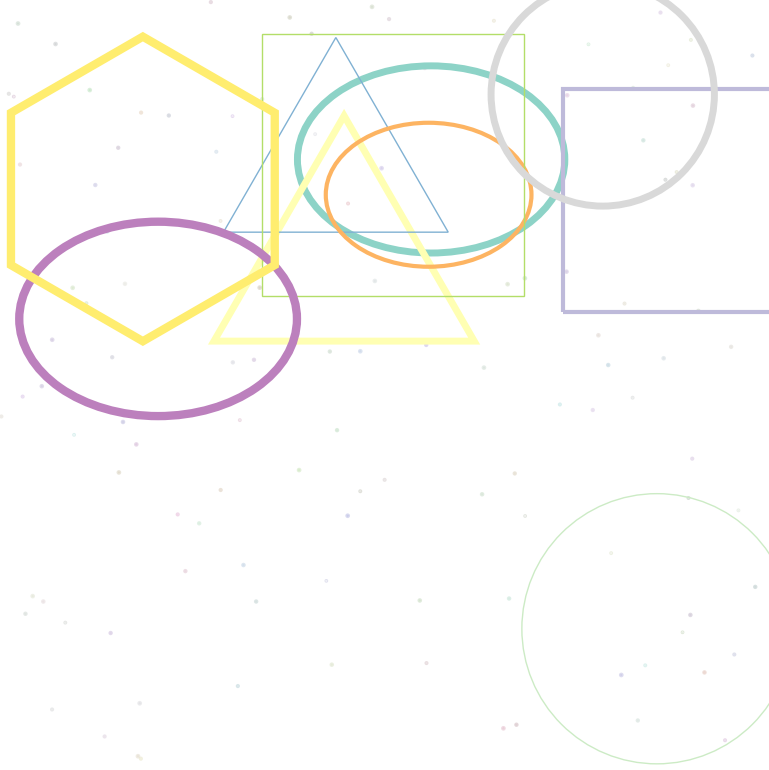[{"shape": "oval", "thickness": 2.5, "radius": 0.87, "center": [0.56, 0.793]}, {"shape": "triangle", "thickness": 2.5, "radius": 0.98, "center": [0.447, 0.655]}, {"shape": "square", "thickness": 1.5, "radius": 0.72, "center": [0.876, 0.739]}, {"shape": "triangle", "thickness": 0.5, "radius": 0.84, "center": [0.436, 0.783]}, {"shape": "oval", "thickness": 1.5, "radius": 0.67, "center": [0.557, 0.747]}, {"shape": "square", "thickness": 0.5, "radius": 0.85, "center": [0.511, 0.786]}, {"shape": "circle", "thickness": 2.5, "radius": 0.73, "center": [0.783, 0.877]}, {"shape": "oval", "thickness": 3, "radius": 0.9, "center": [0.205, 0.586]}, {"shape": "circle", "thickness": 0.5, "radius": 0.88, "center": [0.853, 0.183]}, {"shape": "hexagon", "thickness": 3, "radius": 0.99, "center": [0.186, 0.755]}]